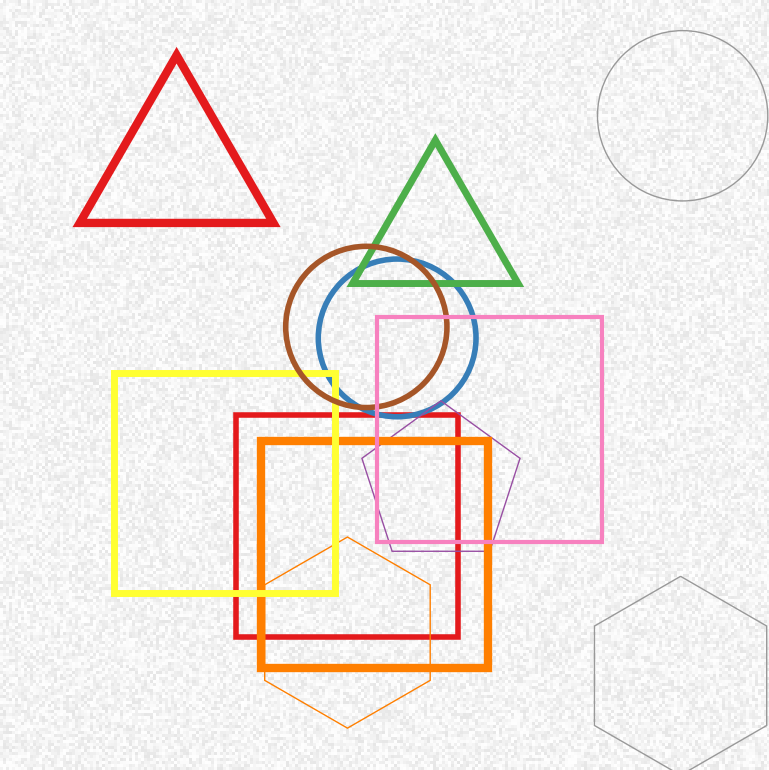[{"shape": "triangle", "thickness": 3, "radius": 0.73, "center": [0.229, 0.783]}, {"shape": "square", "thickness": 2, "radius": 0.72, "center": [0.451, 0.317]}, {"shape": "circle", "thickness": 2, "radius": 0.51, "center": [0.516, 0.561]}, {"shape": "triangle", "thickness": 2.5, "radius": 0.62, "center": [0.565, 0.694]}, {"shape": "pentagon", "thickness": 0.5, "radius": 0.54, "center": [0.573, 0.371]}, {"shape": "square", "thickness": 3, "radius": 0.74, "center": [0.486, 0.28]}, {"shape": "hexagon", "thickness": 0.5, "radius": 0.62, "center": [0.451, 0.178]}, {"shape": "square", "thickness": 2.5, "radius": 0.72, "center": [0.292, 0.372]}, {"shape": "circle", "thickness": 2, "radius": 0.52, "center": [0.476, 0.575]}, {"shape": "square", "thickness": 1.5, "radius": 0.73, "center": [0.636, 0.442]}, {"shape": "hexagon", "thickness": 0.5, "radius": 0.65, "center": [0.884, 0.122]}, {"shape": "circle", "thickness": 0.5, "radius": 0.55, "center": [0.887, 0.85]}]